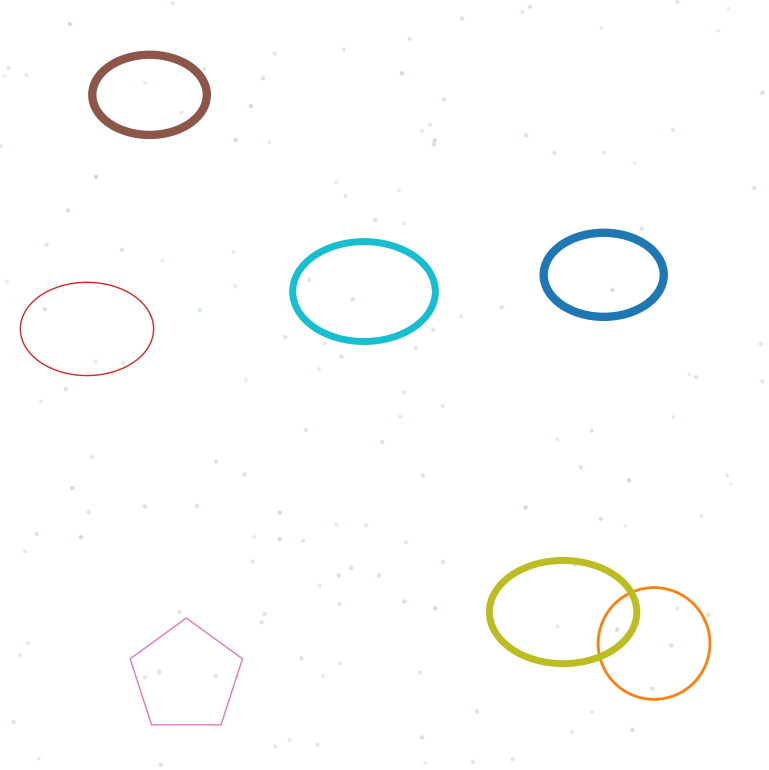[{"shape": "oval", "thickness": 3, "radius": 0.39, "center": [0.784, 0.643]}, {"shape": "circle", "thickness": 1, "radius": 0.36, "center": [0.849, 0.164]}, {"shape": "oval", "thickness": 0.5, "radius": 0.43, "center": [0.113, 0.573]}, {"shape": "oval", "thickness": 3, "radius": 0.37, "center": [0.194, 0.877]}, {"shape": "pentagon", "thickness": 0.5, "radius": 0.38, "center": [0.242, 0.121]}, {"shape": "oval", "thickness": 2.5, "radius": 0.48, "center": [0.731, 0.205]}, {"shape": "oval", "thickness": 2.5, "radius": 0.46, "center": [0.473, 0.621]}]